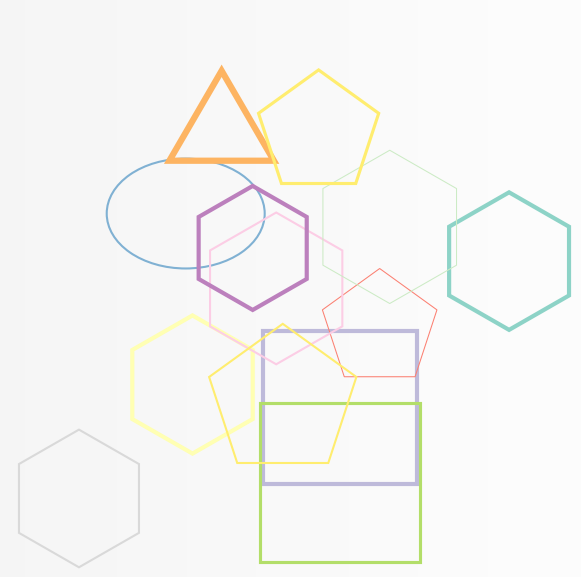[{"shape": "hexagon", "thickness": 2, "radius": 0.6, "center": [0.876, 0.547]}, {"shape": "hexagon", "thickness": 2, "radius": 0.6, "center": [0.331, 0.333]}, {"shape": "square", "thickness": 2, "radius": 0.66, "center": [0.585, 0.294]}, {"shape": "pentagon", "thickness": 0.5, "radius": 0.52, "center": [0.653, 0.431]}, {"shape": "oval", "thickness": 1, "radius": 0.68, "center": [0.32, 0.629]}, {"shape": "triangle", "thickness": 3, "radius": 0.52, "center": [0.381, 0.773]}, {"shape": "square", "thickness": 1.5, "radius": 0.69, "center": [0.586, 0.164]}, {"shape": "hexagon", "thickness": 1, "radius": 0.66, "center": [0.475, 0.5]}, {"shape": "hexagon", "thickness": 1, "radius": 0.6, "center": [0.136, 0.136]}, {"shape": "hexagon", "thickness": 2, "radius": 0.54, "center": [0.435, 0.57]}, {"shape": "hexagon", "thickness": 0.5, "radius": 0.66, "center": [0.67, 0.606]}, {"shape": "pentagon", "thickness": 1.5, "radius": 0.54, "center": [0.548, 0.769]}, {"shape": "pentagon", "thickness": 1, "radius": 0.67, "center": [0.486, 0.305]}]